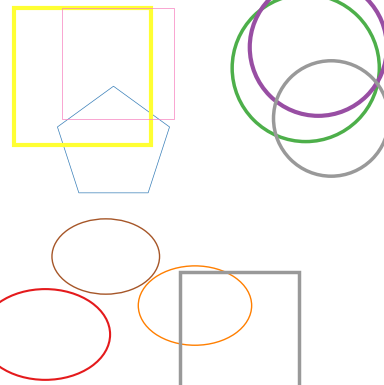[{"shape": "oval", "thickness": 1.5, "radius": 0.84, "center": [0.118, 0.131]}, {"shape": "pentagon", "thickness": 0.5, "radius": 0.77, "center": [0.295, 0.623]}, {"shape": "circle", "thickness": 2.5, "radius": 0.96, "center": [0.794, 0.823]}, {"shape": "circle", "thickness": 3, "radius": 0.89, "center": [0.827, 0.877]}, {"shape": "oval", "thickness": 1, "radius": 0.74, "center": [0.506, 0.206]}, {"shape": "square", "thickness": 3, "radius": 0.89, "center": [0.214, 0.801]}, {"shape": "oval", "thickness": 1, "radius": 0.7, "center": [0.275, 0.334]}, {"shape": "square", "thickness": 0.5, "radius": 0.72, "center": [0.306, 0.835]}, {"shape": "square", "thickness": 2.5, "radius": 0.77, "center": [0.623, 0.139]}, {"shape": "circle", "thickness": 2.5, "radius": 0.75, "center": [0.86, 0.692]}]